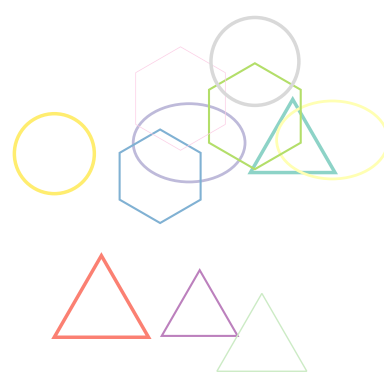[{"shape": "triangle", "thickness": 2.5, "radius": 0.63, "center": [0.76, 0.615]}, {"shape": "oval", "thickness": 2, "radius": 0.72, "center": [0.863, 0.636]}, {"shape": "oval", "thickness": 2, "radius": 0.73, "center": [0.491, 0.629]}, {"shape": "triangle", "thickness": 2.5, "radius": 0.71, "center": [0.263, 0.195]}, {"shape": "hexagon", "thickness": 1.5, "radius": 0.61, "center": [0.416, 0.542]}, {"shape": "hexagon", "thickness": 1.5, "radius": 0.69, "center": [0.662, 0.698]}, {"shape": "hexagon", "thickness": 0.5, "radius": 0.67, "center": [0.469, 0.744]}, {"shape": "circle", "thickness": 2.5, "radius": 0.57, "center": [0.662, 0.84]}, {"shape": "triangle", "thickness": 1.5, "radius": 0.57, "center": [0.519, 0.184]}, {"shape": "triangle", "thickness": 1, "radius": 0.67, "center": [0.68, 0.103]}, {"shape": "circle", "thickness": 2.5, "radius": 0.52, "center": [0.141, 0.601]}]